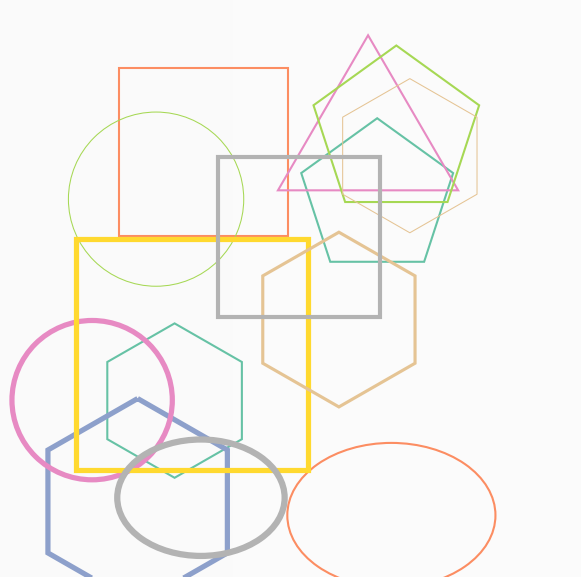[{"shape": "pentagon", "thickness": 1, "radius": 0.69, "center": [0.649, 0.657]}, {"shape": "hexagon", "thickness": 1, "radius": 0.67, "center": [0.3, 0.305]}, {"shape": "square", "thickness": 1, "radius": 0.73, "center": [0.35, 0.736]}, {"shape": "oval", "thickness": 1, "radius": 0.9, "center": [0.673, 0.107]}, {"shape": "hexagon", "thickness": 2.5, "radius": 0.89, "center": [0.237, 0.131]}, {"shape": "triangle", "thickness": 1, "radius": 0.89, "center": [0.633, 0.759]}, {"shape": "circle", "thickness": 2.5, "radius": 0.69, "center": [0.159, 0.306]}, {"shape": "pentagon", "thickness": 1, "radius": 0.75, "center": [0.682, 0.771]}, {"shape": "circle", "thickness": 0.5, "radius": 0.75, "center": [0.269, 0.654]}, {"shape": "square", "thickness": 2.5, "radius": 1.0, "center": [0.331, 0.385]}, {"shape": "hexagon", "thickness": 0.5, "radius": 0.67, "center": [0.705, 0.73]}, {"shape": "hexagon", "thickness": 1.5, "radius": 0.76, "center": [0.583, 0.446]}, {"shape": "square", "thickness": 2, "radius": 0.69, "center": [0.514, 0.589]}, {"shape": "oval", "thickness": 3, "radius": 0.72, "center": [0.346, 0.137]}]